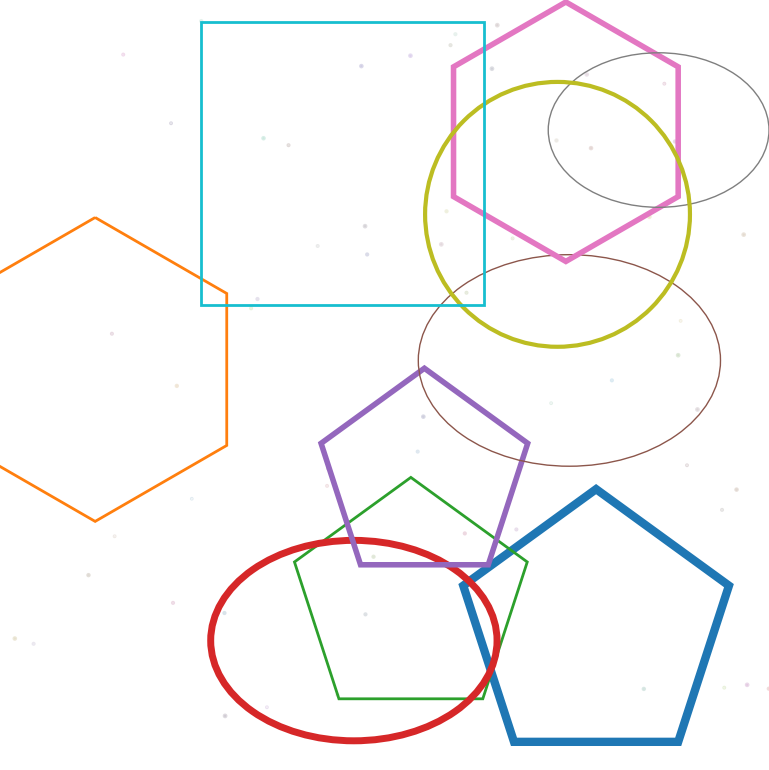[{"shape": "pentagon", "thickness": 3, "radius": 0.91, "center": [0.774, 0.183]}, {"shape": "hexagon", "thickness": 1, "radius": 0.99, "center": [0.124, 0.52]}, {"shape": "pentagon", "thickness": 1, "radius": 0.79, "center": [0.534, 0.221]}, {"shape": "oval", "thickness": 2.5, "radius": 0.93, "center": [0.46, 0.168]}, {"shape": "pentagon", "thickness": 2, "radius": 0.71, "center": [0.551, 0.381]}, {"shape": "oval", "thickness": 0.5, "radius": 0.98, "center": [0.739, 0.532]}, {"shape": "hexagon", "thickness": 2, "radius": 0.84, "center": [0.735, 0.829]}, {"shape": "oval", "thickness": 0.5, "radius": 0.72, "center": [0.855, 0.831]}, {"shape": "circle", "thickness": 1.5, "radius": 0.86, "center": [0.724, 0.722]}, {"shape": "square", "thickness": 1, "radius": 0.92, "center": [0.445, 0.787]}]